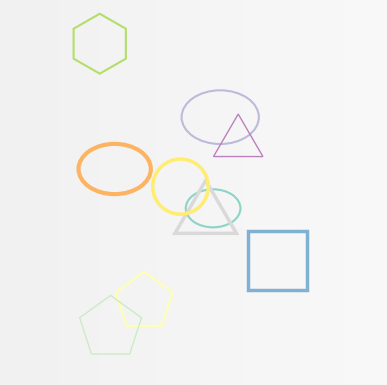[{"shape": "oval", "thickness": 1.5, "radius": 0.35, "center": [0.55, 0.459]}, {"shape": "pentagon", "thickness": 1.5, "radius": 0.39, "center": [0.372, 0.216]}, {"shape": "oval", "thickness": 1.5, "radius": 0.5, "center": [0.568, 0.696]}, {"shape": "square", "thickness": 2.5, "radius": 0.38, "center": [0.717, 0.323]}, {"shape": "oval", "thickness": 3, "radius": 0.47, "center": [0.296, 0.561]}, {"shape": "hexagon", "thickness": 1.5, "radius": 0.39, "center": [0.257, 0.887]}, {"shape": "triangle", "thickness": 2.5, "radius": 0.46, "center": [0.531, 0.44]}, {"shape": "triangle", "thickness": 1, "radius": 0.37, "center": [0.615, 0.63]}, {"shape": "pentagon", "thickness": 1, "radius": 0.42, "center": [0.285, 0.149]}, {"shape": "circle", "thickness": 2.5, "radius": 0.36, "center": [0.466, 0.515]}]